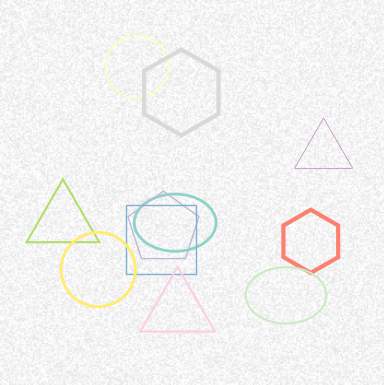[{"shape": "oval", "thickness": 2, "radius": 0.53, "center": [0.455, 0.422]}, {"shape": "circle", "thickness": 1, "radius": 0.41, "center": [0.356, 0.827]}, {"shape": "pentagon", "thickness": 1, "radius": 0.48, "center": [0.425, 0.407]}, {"shape": "hexagon", "thickness": 3, "radius": 0.41, "center": [0.807, 0.373]}, {"shape": "square", "thickness": 1, "radius": 0.45, "center": [0.417, 0.378]}, {"shape": "triangle", "thickness": 1.5, "radius": 0.54, "center": [0.163, 0.425]}, {"shape": "triangle", "thickness": 1.5, "radius": 0.56, "center": [0.461, 0.195]}, {"shape": "hexagon", "thickness": 3, "radius": 0.56, "center": [0.471, 0.76]}, {"shape": "triangle", "thickness": 0.5, "radius": 0.44, "center": [0.841, 0.606]}, {"shape": "oval", "thickness": 1.5, "radius": 0.52, "center": [0.743, 0.233]}, {"shape": "circle", "thickness": 2, "radius": 0.48, "center": [0.255, 0.3]}]